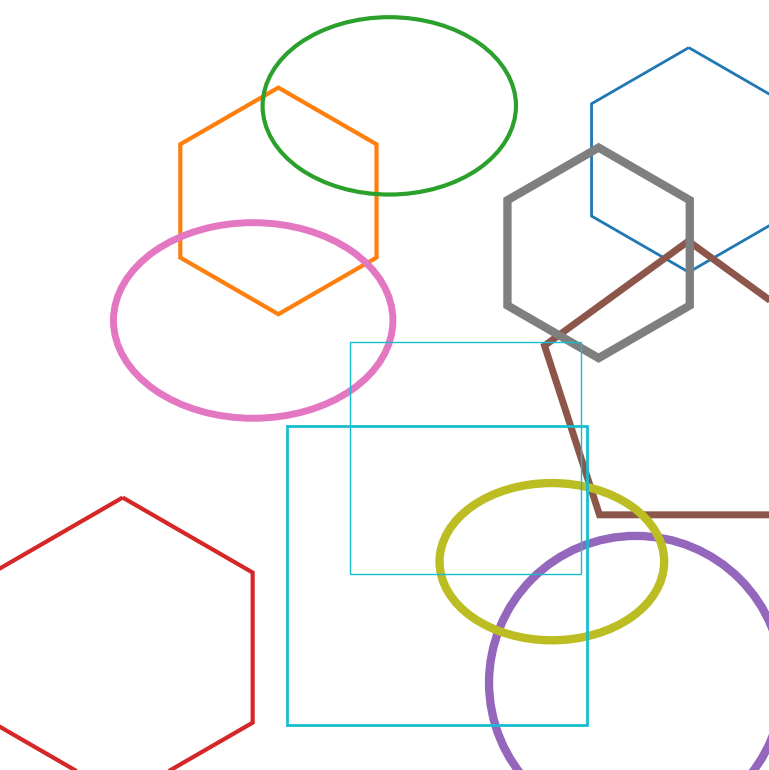[{"shape": "hexagon", "thickness": 1, "radius": 0.73, "center": [0.895, 0.792]}, {"shape": "hexagon", "thickness": 1.5, "radius": 0.74, "center": [0.362, 0.739]}, {"shape": "oval", "thickness": 1.5, "radius": 0.82, "center": [0.506, 0.863]}, {"shape": "hexagon", "thickness": 1.5, "radius": 0.97, "center": [0.159, 0.159]}, {"shape": "circle", "thickness": 3, "radius": 0.95, "center": [0.826, 0.113]}, {"shape": "pentagon", "thickness": 2.5, "radius": 0.98, "center": [0.894, 0.49]}, {"shape": "oval", "thickness": 2.5, "radius": 0.91, "center": [0.329, 0.584]}, {"shape": "hexagon", "thickness": 3, "radius": 0.68, "center": [0.777, 0.672]}, {"shape": "oval", "thickness": 3, "radius": 0.73, "center": [0.717, 0.271]}, {"shape": "square", "thickness": 1, "radius": 0.97, "center": [0.567, 0.252]}, {"shape": "square", "thickness": 0.5, "radius": 0.75, "center": [0.604, 0.405]}]